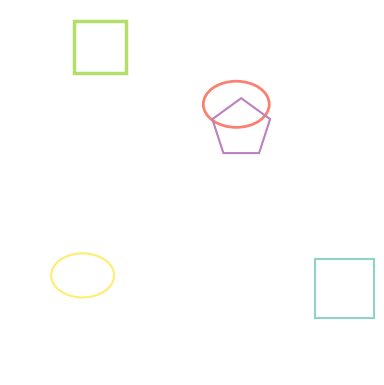[{"shape": "square", "thickness": 1.5, "radius": 0.39, "center": [0.894, 0.25]}, {"shape": "oval", "thickness": 2, "radius": 0.43, "center": [0.614, 0.729]}, {"shape": "square", "thickness": 2.5, "radius": 0.34, "center": [0.26, 0.877]}, {"shape": "pentagon", "thickness": 1.5, "radius": 0.39, "center": [0.627, 0.666]}, {"shape": "oval", "thickness": 1.5, "radius": 0.41, "center": [0.215, 0.285]}]